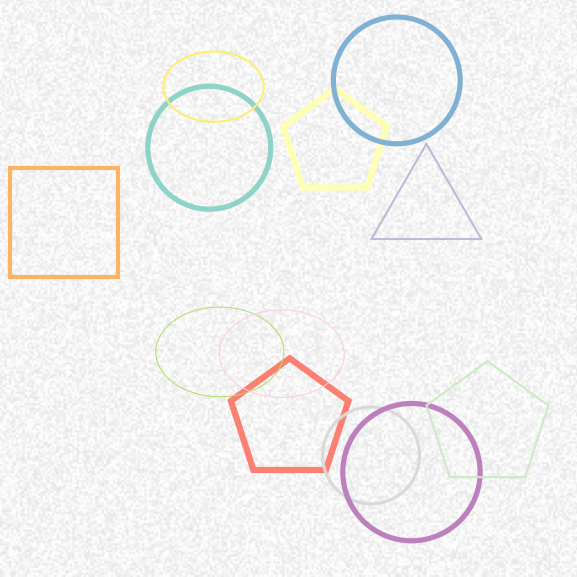[{"shape": "circle", "thickness": 2.5, "radius": 0.53, "center": [0.362, 0.743]}, {"shape": "pentagon", "thickness": 3, "radius": 0.47, "center": [0.58, 0.751]}, {"shape": "triangle", "thickness": 1, "radius": 0.55, "center": [0.738, 0.64]}, {"shape": "pentagon", "thickness": 3, "radius": 0.53, "center": [0.502, 0.272]}, {"shape": "circle", "thickness": 2.5, "radius": 0.55, "center": [0.687, 0.86]}, {"shape": "square", "thickness": 2, "radius": 0.47, "center": [0.11, 0.614]}, {"shape": "oval", "thickness": 0.5, "radius": 0.55, "center": [0.381, 0.39]}, {"shape": "oval", "thickness": 0.5, "radius": 0.54, "center": [0.488, 0.387]}, {"shape": "circle", "thickness": 1.5, "radius": 0.42, "center": [0.643, 0.211]}, {"shape": "circle", "thickness": 2.5, "radius": 0.59, "center": [0.712, 0.182]}, {"shape": "pentagon", "thickness": 1, "radius": 0.56, "center": [0.844, 0.263]}, {"shape": "oval", "thickness": 1, "radius": 0.44, "center": [0.37, 0.849]}]